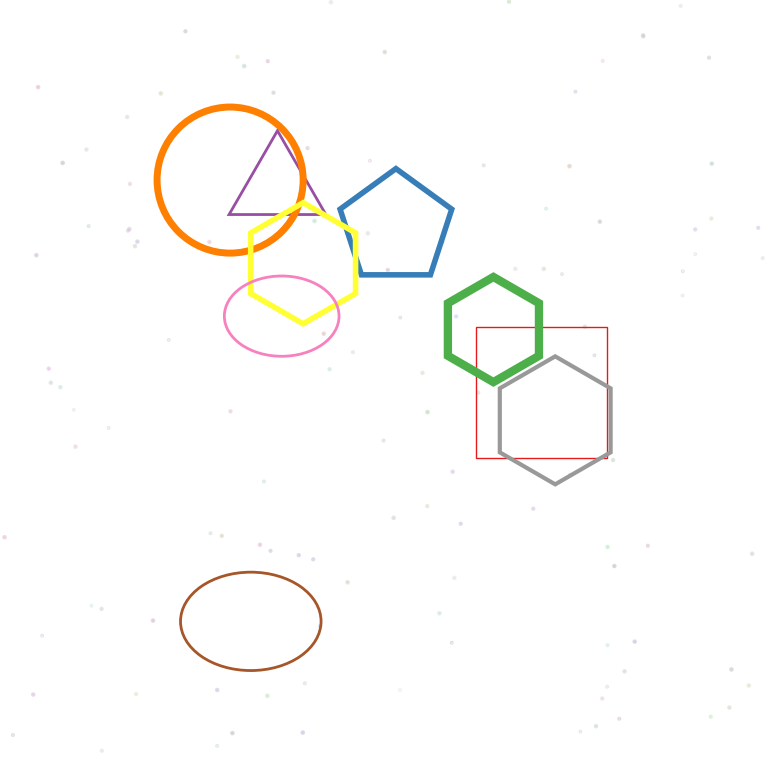[{"shape": "square", "thickness": 0.5, "radius": 0.42, "center": [0.704, 0.49]}, {"shape": "pentagon", "thickness": 2, "radius": 0.38, "center": [0.514, 0.705]}, {"shape": "hexagon", "thickness": 3, "radius": 0.34, "center": [0.641, 0.572]}, {"shape": "triangle", "thickness": 1, "radius": 0.36, "center": [0.36, 0.758]}, {"shape": "circle", "thickness": 2.5, "radius": 0.47, "center": [0.299, 0.766]}, {"shape": "hexagon", "thickness": 2, "radius": 0.39, "center": [0.394, 0.658]}, {"shape": "oval", "thickness": 1, "radius": 0.46, "center": [0.326, 0.193]}, {"shape": "oval", "thickness": 1, "radius": 0.37, "center": [0.366, 0.589]}, {"shape": "hexagon", "thickness": 1.5, "radius": 0.42, "center": [0.721, 0.454]}]